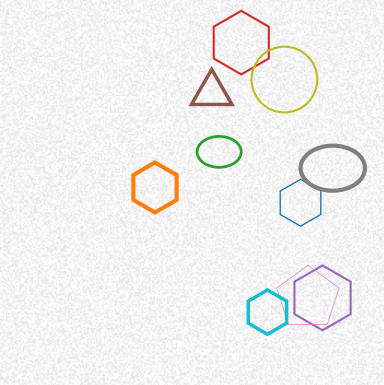[{"shape": "hexagon", "thickness": 1, "radius": 0.3, "center": [0.781, 0.473]}, {"shape": "hexagon", "thickness": 3, "radius": 0.32, "center": [0.403, 0.513]}, {"shape": "oval", "thickness": 2, "radius": 0.29, "center": [0.569, 0.606]}, {"shape": "hexagon", "thickness": 1.5, "radius": 0.41, "center": [0.627, 0.889]}, {"shape": "hexagon", "thickness": 1.5, "radius": 0.42, "center": [0.838, 0.226]}, {"shape": "triangle", "thickness": 2.5, "radius": 0.3, "center": [0.55, 0.759]}, {"shape": "pentagon", "thickness": 0.5, "radius": 0.43, "center": [0.8, 0.226]}, {"shape": "oval", "thickness": 3, "radius": 0.42, "center": [0.864, 0.563]}, {"shape": "circle", "thickness": 1.5, "radius": 0.43, "center": [0.739, 0.793]}, {"shape": "hexagon", "thickness": 2.5, "radius": 0.29, "center": [0.695, 0.189]}]